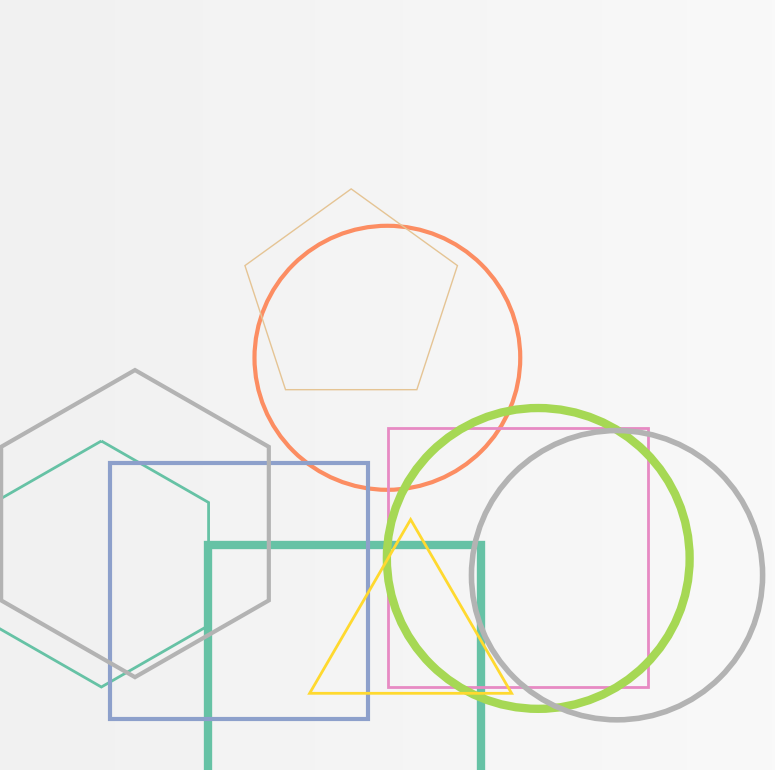[{"shape": "square", "thickness": 3, "radius": 0.88, "center": [0.445, 0.117]}, {"shape": "hexagon", "thickness": 1, "radius": 0.8, "center": [0.131, 0.268]}, {"shape": "circle", "thickness": 1.5, "radius": 0.86, "center": [0.5, 0.535]}, {"shape": "square", "thickness": 1.5, "radius": 0.83, "center": [0.309, 0.232]}, {"shape": "square", "thickness": 1, "radius": 0.84, "center": [0.668, 0.277]}, {"shape": "circle", "thickness": 3, "radius": 0.98, "center": [0.695, 0.275]}, {"shape": "triangle", "thickness": 1, "radius": 0.75, "center": [0.53, 0.175]}, {"shape": "pentagon", "thickness": 0.5, "radius": 0.72, "center": [0.453, 0.611]}, {"shape": "hexagon", "thickness": 1.5, "radius": 1.0, "center": [0.174, 0.32]}, {"shape": "circle", "thickness": 2, "radius": 0.94, "center": [0.796, 0.253]}]